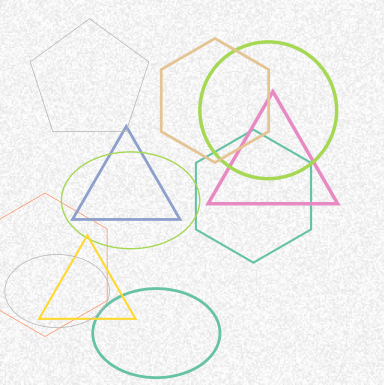[{"shape": "oval", "thickness": 2, "radius": 0.83, "center": [0.406, 0.135]}, {"shape": "hexagon", "thickness": 1.5, "radius": 0.86, "center": [0.658, 0.491]}, {"shape": "hexagon", "thickness": 0.5, "radius": 0.93, "center": [0.117, 0.312]}, {"shape": "triangle", "thickness": 2, "radius": 0.81, "center": [0.328, 0.511]}, {"shape": "triangle", "thickness": 2.5, "radius": 0.97, "center": [0.709, 0.568]}, {"shape": "circle", "thickness": 2.5, "radius": 0.89, "center": [0.697, 0.714]}, {"shape": "oval", "thickness": 1, "radius": 0.9, "center": [0.339, 0.48]}, {"shape": "triangle", "thickness": 1.5, "radius": 0.72, "center": [0.227, 0.244]}, {"shape": "hexagon", "thickness": 2, "radius": 0.81, "center": [0.558, 0.739]}, {"shape": "oval", "thickness": 0.5, "radius": 0.68, "center": [0.148, 0.244]}, {"shape": "pentagon", "thickness": 0.5, "radius": 0.81, "center": [0.233, 0.789]}]